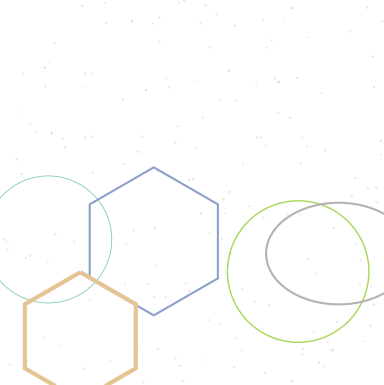[{"shape": "circle", "thickness": 0.5, "radius": 0.83, "center": [0.125, 0.378]}, {"shape": "hexagon", "thickness": 1.5, "radius": 0.96, "center": [0.399, 0.373]}, {"shape": "circle", "thickness": 1, "radius": 0.92, "center": [0.774, 0.295]}, {"shape": "hexagon", "thickness": 3, "radius": 0.83, "center": [0.209, 0.127]}, {"shape": "oval", "thickness": 1.5, "radius": 0.94, "center": [0.88, 0.341]}]